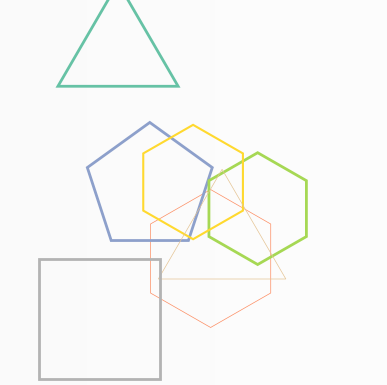[{"shape": "triangle", "thickness": 2, "radius": 0.9, "center": [0.305, 0.865]}, {"shape": "hexagon", "thickness": 0.5, "radius": 0.9, "center": [0.544, 0.329]}, {"shape": "pentagon", "thickness": 2, "radius": 0.85, "center": [0.387, 0.512]}, {"shape": "hexagon", "thickness": 2, "radius": 0.73, "center": [0.665, 0.458]}, {"shape": "hexagon", "thickness": 1.5, "radius": 0.74, "center": [0.498, 0.527]}, {"shape": "triangle", "thickness": 0.5, "radius": 0.95, "center": [0.573, 0.37]}, {"shape": "square", "thickness": 2, "radius": 0.78, "center": [0.258, 0.171]}]